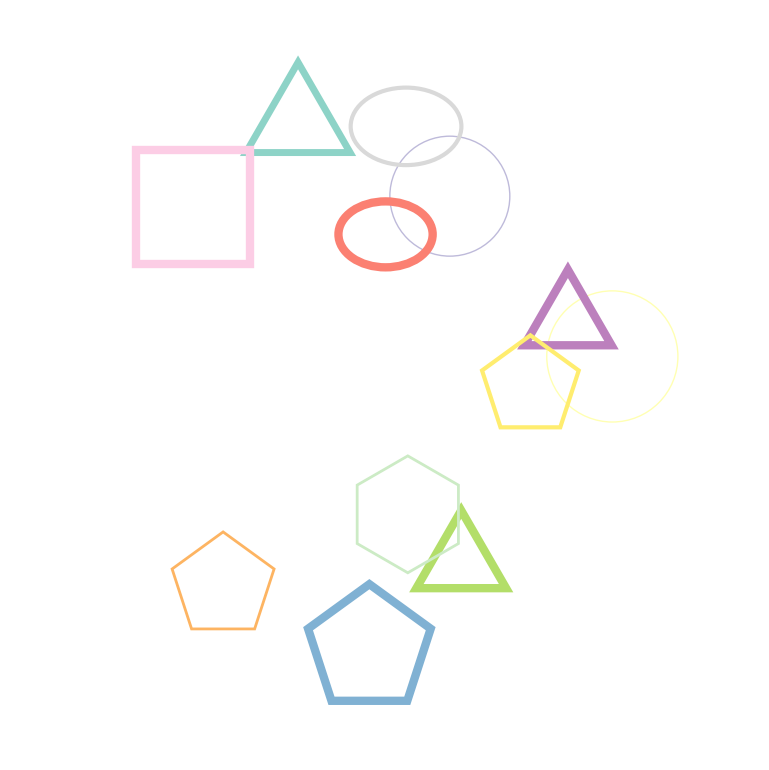[{"shape": "triangle", "thickness": 2.5, "radius": 0.39, "center": [0.387, 0.841]}, {"shape": "circle", "thickness": 0.5, "radius": 0.43, "center": [0.795, 0.537]}, {"shape": "circle", "thickness": 0.5, "radius": 0.39, "center": [0.584, 0.745]}, {"shape": "oval", "thickness": 3, "radius": 0.31, "center": [0.501, 0.696]}, {"shape": "pentagon", "thickness": 3, "radius": 0.42, "center": [0.48, 0.158]}, {"shape": "pentagon", "thickness": 1, "radius": 0.35, "center": [0.29, 0.24]}, {"shape": "triangle", "thickness": 3, "radius": 0.34, "center": [0.599, 0.27]}, {"shape": "square", "thickness": 3, "radius": 0.37, "center": [0.25, 0.731]}, {"shape": "oval", "thickness": 1.5, "radius": 0.36, "center": [0.527, 0.836]}, {"shape": "triangle", "thickness": 3, "radius": 0.33, "center": [0.738, 0.584]}, {"shape": "hexagon", "thickness": 1, "radius": 0.38, "center": [0.53, 0.332]}, {"shape": "pentagon", "thickness": 1.5, "radius": 0.33, "center": [0.689, 0.498]}]